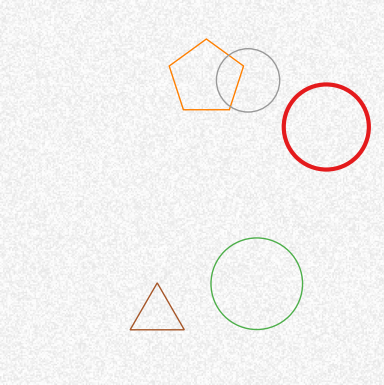[{"shape": "circle", "thickness": 3, "radius": 0.55, "center": [0.848, 0.67]}, {"shape": "circle", "thickness": 1, "radius": 0.59, "center": [0.667, 0.263]}, {"shape": "pentagon", "thickness": 1, "radius": 0.51, "center": [0.536, 0.797]}, {"shape": "triangle", "thickness": 1, "radius": 0.41, "center": [0.408, 0.184]}, {"shape": "circle", "thickness": 1, "radius": 0.41, "center": [0.644, 0.791]}]